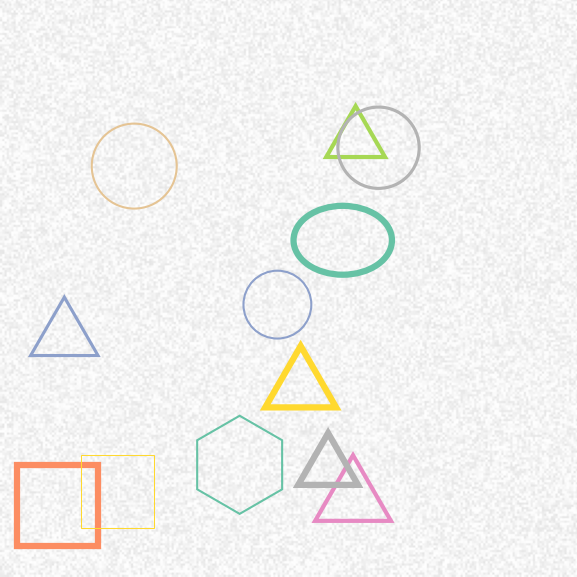[{"shape": "hexagon", "thickness": 1, "radius": 0.42, "center": [0.415, 0.194]}, {"shape": "oval", "thickness": 3, "radius": 0.43, "center": [0.593, 0.583]}, {"shape": "square", "thickness": 3, "radius": 0.35, "center": [0.1, 0.124]}, {"shape": "triangle", "thickness": 1.5, "radius": 0.34, "center": [0.111, 0.417]}, {"shape": "circle", "thickness": 1, "radius": 0.29, "center": [0.48, 0.472]}, {"shape": "triangle", "thickness": 2, "radius": 0.38, "center": [0.611, 0.135]}, {"shape": "triangle", "thickness": 2, "radius": 0.29, "center": [0.616, 0.757]}, {"shape": "square", "thickness": 0.5, "radius": 0.32, "center": [0.203, 0.148]}, {"shape": "triangle", "thickness": 3, "radius": 0.35, "center": [0.521, 0.329]}, {"shape": "circle", "thickness": 1, "radius": 0.37, "center": [0.232, 0.712]}, {"shape": "triangle", "thickness": 3, "radius": 0.3, "center": [0.568, 0.189]}, {"shape": "circle", "thickness": 1.5, "radius": 0.35, "center": [0.655, 0.743]}]